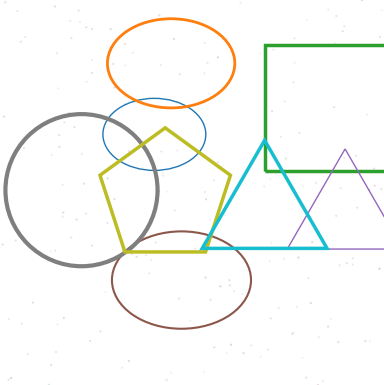[{"shape": "oval", "thickness": 1, "radius": 0.67, "center": [0.401, 0.651]}, {"shape": "oval", "thickness": 2, "radius": 0.83, "center": [0.444, 0.836]}, {"shape": "square", "thickness": 2.5, "radius": 0.82, "center": [0.852, 0.719]}, {"shape": "triangle", "thickness": 1, "radius": 0.87, "center": [0.896, 0.44]}, {"shape": "oval", "thickness": 1.5, "radius": 0.9, "center": [0.471, 0.273]}, {"shape": "circle", "thickness": 3, "radius": 0.99, "center": [0.212, 0.506]}, {"shape": "pentagon", "thickness": 2.5, "radius": 0.89, "center": [0.429, 0.49]}, {"shape": "triangle", "thickness": 2.5, "radius": 0.94, "center": [0.687, 0.448]}]